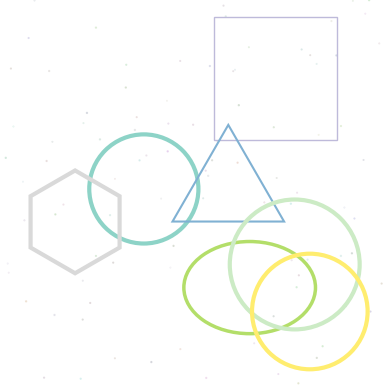[{"shape": "circle", "thickness": 3, "radius": 0.71, "center": [0.374, 0.509]}, {"shape": "square", "thickness": 1, "radius": 0.8, "center": [0.715, 0.796]}, {"shape": "triangle", "thickness": 1.5, "radius": 0.84, "center": [0.593, 0.508]}, {"shape": "oval", "thickness": 2.5, "radius": 0.85, "center": [0.648, 0.253]}, {"shape": "hexagon", "thickness": 3, "radius": 0.67, "center": [0.195, 0.424]}, {"shape": "circle", "thickness": 3, "radius": 0.84, "center": [0.765, 0.313]}, {"shape": "circle", "thickness": 3, "radius": 0.75, "center": [0.805, 0.191]}]